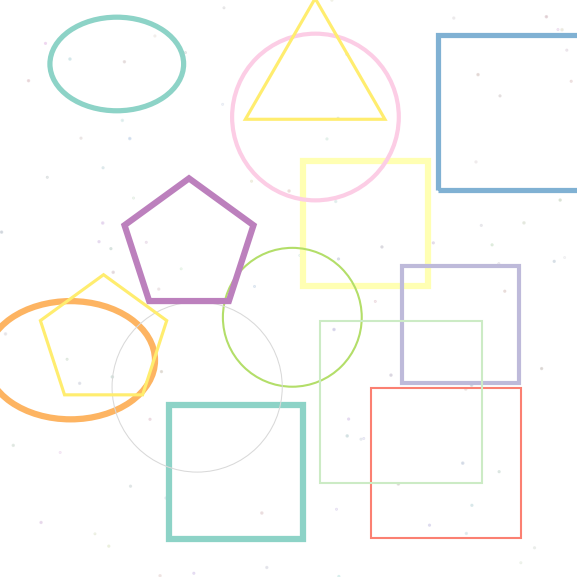[{"shape": "oval", "thickness": 2.5, "radius": 0.58, "center": [0.202, 0.888]}, {"shape": "square", "thickness": 3, "radius": 0.58, "center": [0.408, 0.182]}, {"shape": "square", "thickness": 3, "radius": 0.54, "center": [0.633, 0.613]}, {"shape": "square", "thickness": 2, "radius": 0.5, "center": [0.798, 0.437]}, {"shape": "square", "thickness": 1, "radius": 0.65, "center": [0.772, 0.198]}, {"shape": "square", "thickness": 2.5, "radius": 0.67, "center": [0.893, 0.804]}, {"shape": "oval", "thickness": 3, "radius": 0.73, "center": [0.122, 0.375]}, {"shape": "circle", "thickness": 1, "radius": 0.6, "center": [0.506, 0.45]}, {"shape": "circle", "thickness": 2, "radius": 0.72, "center": [0.546, 0.797]}, {"shape": "circle", "thickness": 0.5, "radius": 0.74, "center": [0.341, 0.329]}, {"shape": "pentagon", "thickness": 3, "radius": 0.59, "center": [0.327, 0.573]}, {"shape": "square", "thickness": 1, "radius": 0.7, "center": [0.694, 0.304]}, {"shape": "triangle", "thickness": 1.5, "radius": 0.7, "center": [0.546, 0.862]}, {"shape": "pentagon", "thickness": 1.5, "radius": 0.57, "center": [0.179, 0.408]}]